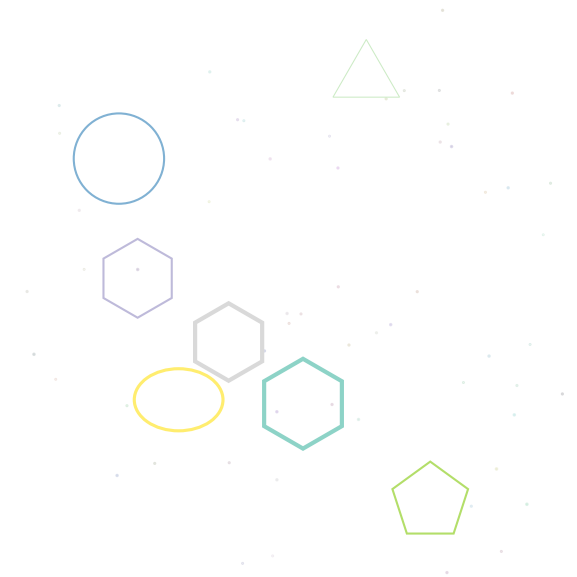[{"shape": "hexagon", "thickness": 2, "radius": 0.39, "center": [0.525, 0.3]}, {"shape": "hexagon", "thickness": 1, "radius": 0.34, "center": [0.238, 0.517]}, {"shape": "circle", "thickness": 1, "radius": 0.39, "center": [0.206, 0.725]}, {"shape": "pentagon", "thickness": 1, "radius": 0.34, "center": [0.745, 0.131]}, {"shape": "hexagon", "thickness": 2, "radius": 0.34, "center": [0.396, 0.407]}, {"shape": "triangle", "thickness": 0.5, "radius": 0.33, "center": [0.634, 0.864]}, {"shape": "oval", "thickness": 1.5, "radius": 0.38, "center": [0.309, 0.307]}]